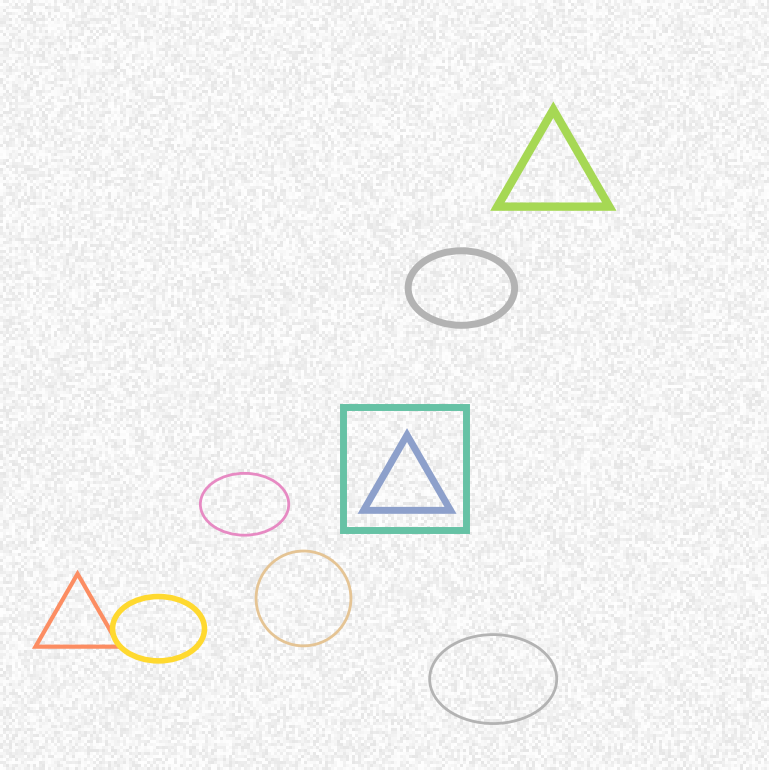[{"shape": "square", "thickness": 2.5, "radius": 0.4, "center": [0.526, 0.391]}, {"shape": "triangle", "thickness": 1.5, "radius": 0.32, "center": [0.101, 0.192]}, {"shape": "triangle", "thickness": 2.5, "radius": 0.33, "center": [0.529, 0.37]}, {"shape": "oval", "thickness": 1, "radius": 0.29, "center": [0.318, 0.345]}, {"shape": "triangle", "thickness": 3, "radius": 0.42, "center": [0.719, 0.774]}, {"shape": "oval", "thickness": 2, "radius": 0.3, "center": [0.206, 0.184]}, {"shape": "circle", "thickness": 1, "radius": 0.31, "center": [0.394, 0.223]}, {"shape": "oval", "thickness": 1, "radius": 0.41, "center": [0.641, 0.118]}, {"shape": "oval", "thickness": 2.5, "radius": 0.35, "center": [0.599, 0.626]}]